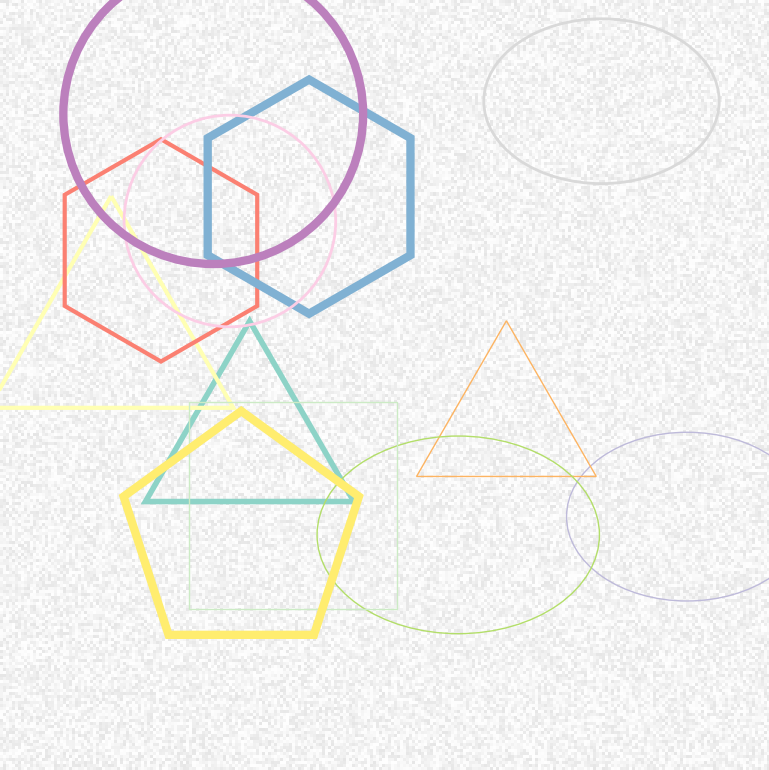[{"shape": "triangle", "thickness": 2, "radius": 0.78, "center": [0.324, 0.427]}, {"shape": "triangle", "thickness": 1.5, "radius": 0.92, "center": [0.144, 0.562]}, {"shape": "oval", "thickness": 0.5, "radius": 0.78, "center": [0.892, 0.329]}, {"shape": "hexagon", "thickness": 1.5, "radius": 0.72, "center": [0.209, 0.675]}, {"shape": "hexagon", "thickness": 3, "radius": 0.76, "center": [0.401, 0.745]}, {"shape": "triangle", "thickness": 0.5, "radius": 0.67, "center": [0.658, 0.449]}, {"shape": "oval", "thickness": 0.5, "radius": 0.92, "center": [0.595, 0.305]}, {"shape": "circle", "thickness": 1, "radius": 0.69, "center": [0.299, 0.713]}, {"shape": "oval", "thickness": 1, "radius": 0.76, "center": [0.781, 0.869]}, {"shape": "circle", "thickness": 3, "radius": 0.97, "center": [0.277, 0.852]}, {"shape": "square", "thickness": 0.5, "radius": 0.67, "center": [0.381, 0.344]}, {"shape": "pentagon", "thickness": 3, "radius": 0.8, "center": [0.313, 0.306]}]